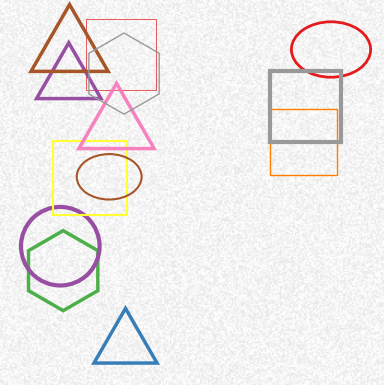[{"shape": "oval", "thickness": 2, "radius": 0.51, "center": [0.86, 0.871]}, {"shape": "square", "thickness": 0.5, "radius": 0.46, "center": [0.315, 0.858]}, {"shape": "triangle", "thickness": 2.5, "radius": 0.47, "center": [0.326, 0.104]}, {"shape": "hexagon", "thickness": 2.5, "radius": 0.52, "center": [0.164, 0.297]}, {"shape": "circle", "thickness": 3, "radius": 0.51, "center": [0.157, 0.36]}, {"shape": "triangle", "thickness": 2.5, "radius": 0.48, "center": [0.179, 0.792]}, {"shape": "square", "thickness": 1, "radius": 0.43, "center": [0.788, 0.631]}, {"shape": "square", "thickness": 1.5, "radius": 0.48, "center": [0.234, 0.538]}, {"shape": "oval", "thickness": 1.5, "radius": 0.42, "center": [0.284, 0.541]}, {"shape": "triangle", "thickness": 2.5, "radius": 0.58, "center": [0.181, 0.872]}, {"shape": "triangle", "thickness": 2.5, "radius": 0.56, "center": [0.303, 0.671]}, {"shape": "square", "thickness": 3, "radius": 0.46, "center": [0.793, 0.724]}, {"shape": "hexagon", "thickness": 1, "radius": 0.53, "center": [0.322, 0.809]}]